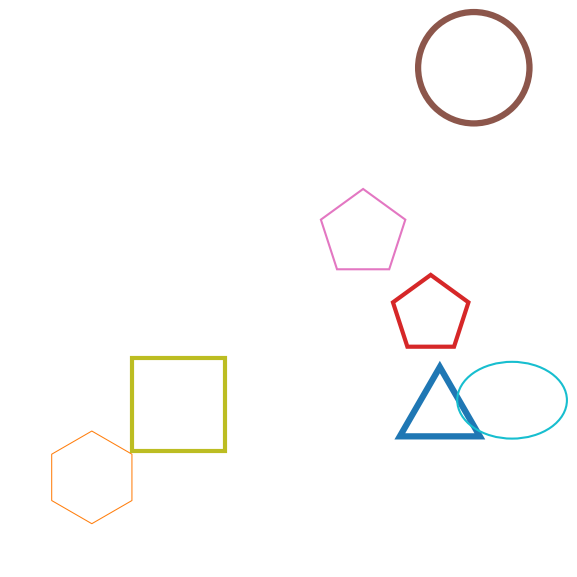[{"shape": "triangle", "thickness": 3, "radius": 0.4, "center": [0.762, 0.284]}, {"shape": "hexagon", "thickness": 0.5, "radius": 0.4, "center": [0.159, 0.173]}, {"shape": "pentagon", "thickness": 2, "radius": 0.34, "center": [0.746, 0.454]}, {"shape": "circle", "thickness": 3, "radius": 0.48, "center": [0.82, 0.882]}, {"shape": "pentagon", "thickness": 1, "radius": 0.38, "center": [0.629, 0.595]}, {"shape": "square", "thickness": 2, "radius": 0.4, "center": [0.309, 0.298]}, {"shape": "oval", "thickness": 1, "radius": 0.47, "center": [0.887, 0.306]}]